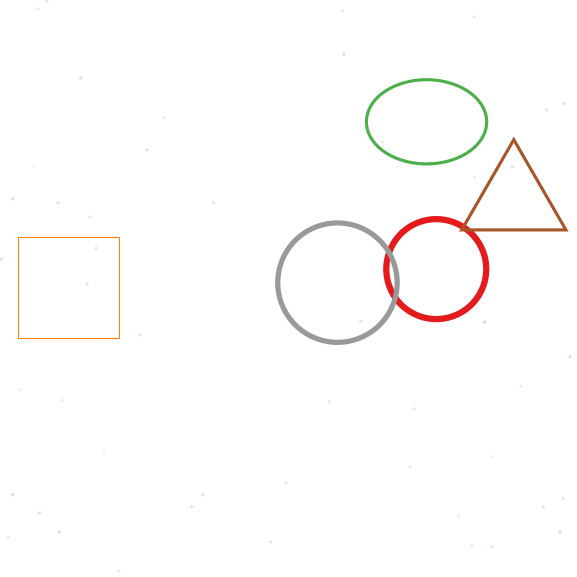[{"shape": "circle", "thickness": 3, "radius": 0.43, "center": [0.755, 0.533]}, {"shape": "oval", "thickness": 1.5, "radius": 0.52, "center": [0.739, 0.788]}, {"shape": "square", "thickness": 0.5, "radius": 0.44, "center": [0.118, 0.502]}, {"shape": "triangle", "thickness": 1.5, "radius": 0.52, "center": [0.89, 0.653]}, {"shape": "circle", "thickness": 2.5, "radius": 0.52, "center": [0.584, 0.51]}]